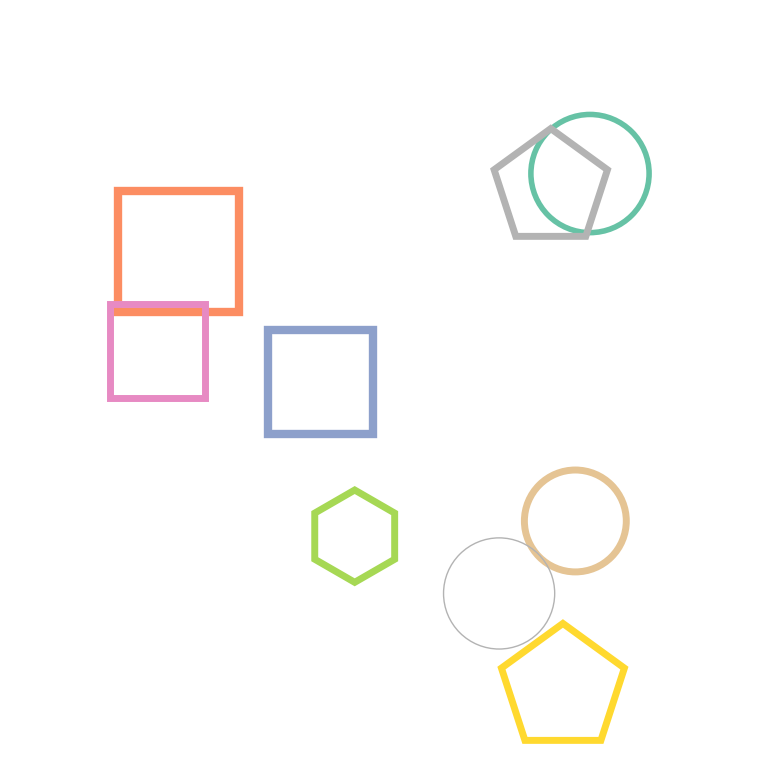[{"shape": "circle", "thickness": 2, "radius": 0.38, "center": [0.766, 0.775]}, {"shape": "square", "thickness": 3, "radius": 0.39, "center": [0.232, 0.674]}, {"shape": "square", "thickness": 3, "radius": 0.34, "center": [0.416, 0.504]}, {"shape": "square", "thickness": 2.5, "radius": 0.31, "center": [0.205, 0.544]}, {"shape": "hexagon", "thickness": 2.5, "radius": 0.3, "center": [0.461, 0.304]}, {"shape": "pentagon", "thickness": 2.5, "radius": 0.42, "center": [0.731, 0.106]}, {"shape": "circle", "thickness": 2.5, "radius": 0.33, "center": [0.747, 0.323]}, {"shape": "pentagon", "thickness": 2.5, "radius": 0.39, "center": [0.715, 0.756]}, {"shape": "circle", "thickness": 0.5, "radius": 0.36, "center": [0.648, 0.229]}]